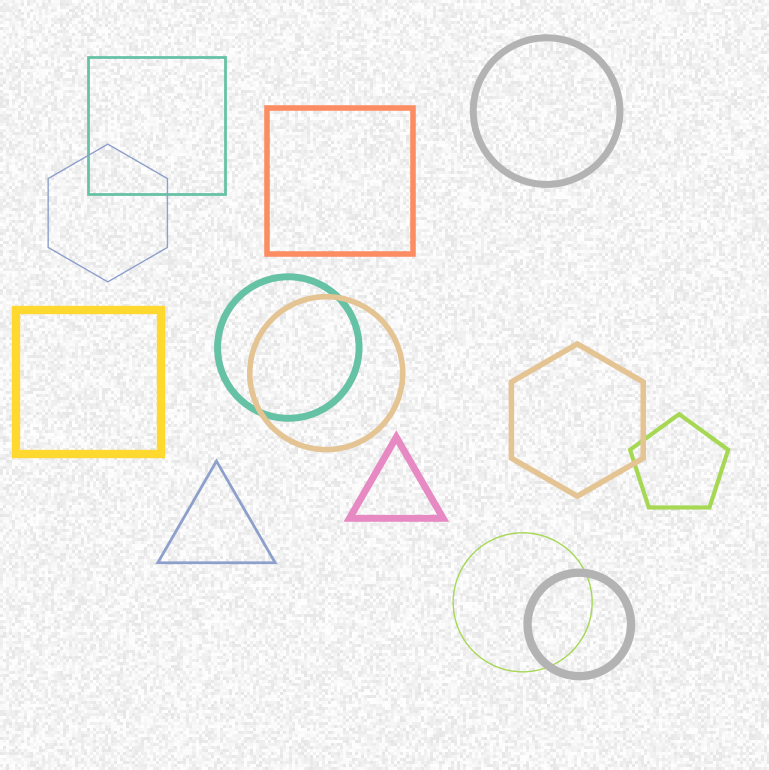[{"shape": "square", "thickness": 1, "radius": 0.44, "center": [0.203, 0.837]}, {"shape": "circle", "thickness": 2.5, "radius": 0.46, "center": [0.374, 0.549]}, {"shape": "square", "thickness": 2, "radius": 0.47, "center": [0.442, 0.765]}, {"shape": "triangle", "thickness": 1, "radius": 0.44, "center": [0.281, 0.313]}, {"shape": "hexagon", "thickness": 0.5, "radius": 0.45, "center": [0.14, 0.723]}, {"shape": "triangle", "thickness": 2.5, "radius": 0.35, "center": [0.515, 0.362]}, {"shape": "pentagon", "thickness": 1.5, "radius": 0.34, "center": [0.882, 0.395]}, {"shape": "circle", "thickness": 0.5, "radius": 0.45, "center": [0.679, 0.218]}, {"shape": "square", "thickness": 3, "radius": 0.47, "center": [0.115, 0.504]}, {"shape": "hexagon", "thickness": 2, "radius": 0.49, "center": [0.75, 0.454]}, {"shape": "circle", "thickness": 2, "radius": 0.5, "center": [0.424, 0.515]}, {"shape": "circle", "thickness": 2.5, "radius": 0.48, "center": [0.71, 0.856]}, {"shape": "circle", "thickness": 3, "radius": 0.34, "center": [0.752, 0.189]}]